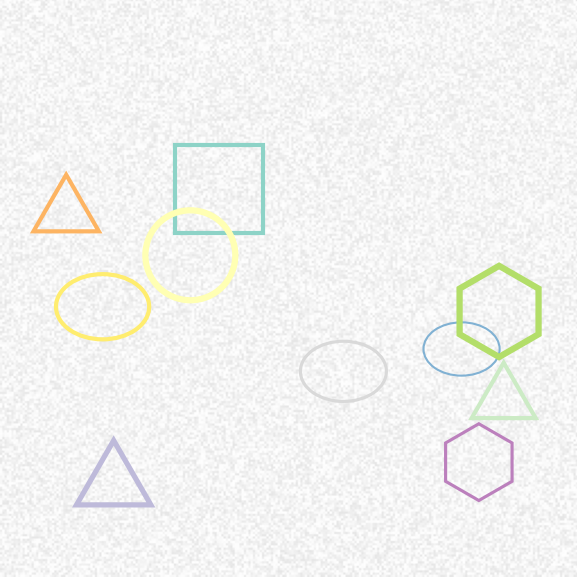[{"shape": "square", "thickness": 2, "radius": 0.38, "center": [0.38, 0.671]}, {"shape": "circle", "thickness": 3, "radius": 0.39, "center": [0.33, 0.557]}, {"shape": "triangle", "thickness": 2.5, "radius": 0.37, "center": [0.197, 0.162]}, {"shape": "oval", "thickness": 1, "radius": 0.33, "center": [0.799, 0.395]}, {"shape": "triangle", "thickness": 2, "radius": 0.33, "center": [0.115, 0.631]}, {"shape": "hexagon", "thickness": 3, "radius": 0.39, "center": [0.864, 0.46]}, {"shape": "oval", "thickness": 1.5, "radius": 0.37, "center": [0.595, 0.356]}, {"shape": "hexagon", "thickness": 1.5, "radius": 0.33, "center": [0.829, 0.199]}, {"shape": "triangle", "thickness": 2, "radius": 0.32, "center": [0.872, 0.307]}, {"shape": "oval", "thickness": 2, "radius": 0.4, "center": [0.178, 0.468]}]